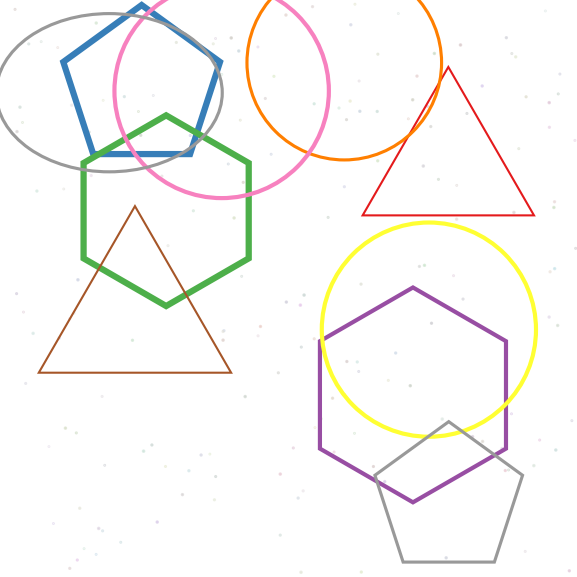[{"shape": "triangle", "thickness": 1, "radius": 0.86, "center": [0.776, 0.712]}, {"shape": "pentagon", "thickness": 3, "radius": 0.71, "center": [0.245, 0.848]}, {"shape": "hexagon", "thickness": 3, "radius": 0.83, "center": [0.288, 0.634]}, {"shape": "hexagon", "thickness": 2, "radius": 0.93, "center": [0.715, 0.315]}, {"shape": "circle", "thickness": 1.5, "radius": 0.84, "center": [0.596, 0.891]}, {"shape": "circle", "thickness": 2, "radius": 0.93, "center": [0.743, 0.428]}, {"shape": "triangle", "thickness": 1, "radius": 0.96, "center": [0.234, 0.45]}, {"shape": "circle", "thickness": 2, "radius": 0.93, "center": [0.384, 0.842]}, {"shape": "oval", "thickness": 1.5, "radius": 0.98, "center": [0.189, 0.839]}, {"shape": "pentagon", "thickness": 1.5, "radius": 0.67, "center": [0.777, 0.135]}]